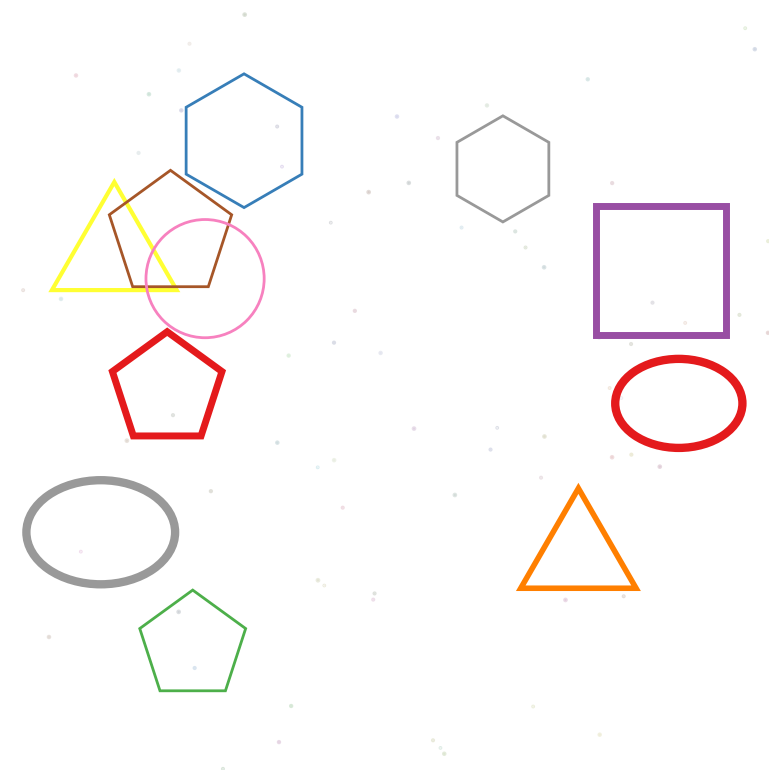[{"shape": "oval", "thickness": 3, "radius": 0.41, "center": [0.882, 0.476]}, {"shape": "pentagon", "thickness": 2.5, "radius": 0.37, "center": [0.217, 0.494]}, {"shape": "hexagon", "thickness": 1, "radius": 0.43, "center": [0.317, 0.817]}, {"shape": "pentagon", "thickness": 1, "radius": 0.36, "center": [0.25, 0.161]}, {"shape": "square", "thickness": 2.5, "radius": 0.42, "center": [0.858, 0.649]}, {"shape": "triangle", "thickness": 2, "radius": 0.43, "center": [0.751, 0.279]}, {"shape": "triangle", "thickness": 1.5, "radius": 0.47, "center": [0.148, 0.67]}, {"shape": "pentagon", "thickness": 1, "radius": 0.42, "center": [0.221, 0.695]}, {"shape": "circle", "thickness": 1, "radius": 0.38, "center": [0.266, 0.638]}, {"shape": "hexagon", "thickness": 1, "radius": 0.34, "center": [0.653, 0.781]}, {"shape": "oval", "thickness": 3, "radius": 0.48, "center": [0.131, 0.309]}]